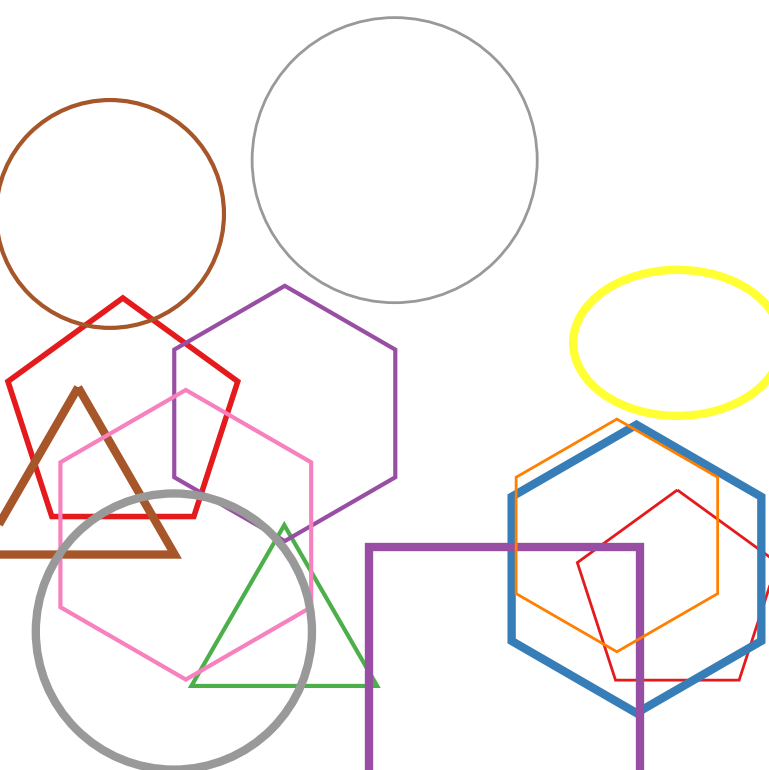[{"shape": "pentagon", "thickness": 2, "radius": 0.78, "center": [0.16, 0.456]}, {"shape": "pentagon", "thickness": 1, "radius": 0.68, "center": [0.88, 0.227]}, {"shape": "hexagon", "thickness": 3, "radius": 0.94, "center": [0.827, 0.261]}, {"shape": "triangle", "thickness": 1.5, "radius": 0.7, "center": [0.369, 0.179]}, {"shape": "hexagon", "thickness": 1.5, "radius": 0.83, "center": [0.37, 0.463]}, {"shape": "square", "thickness": 3, "radius": 0.88, "center": [0.656, 0.114]}, {"shape": "hexagon", "thickness": 1, "radius": 0.76, "center": [0.801, 0.305]}, {"shape": "oval", "thickness": 3, "radius": 0.68, "center": [0.88, 0.555]}, {"shape": "circle", "thickness": 1.5, "radius": 0.74, "center": [0.143, 0.722]}, {"shape": "triangle", "thickness": 3, "radius": 0.72, "center": [0.101, 0.352]}, {"shape": "hexagon", "thickness": 1.5, "radius": 0.94, "center": [0.241, 0.306]}, {"shape": "circle", "thickness": 1, "radius": 0.93, "center": [0.513, 0.792]}, {"shape": "circle", "thickness": 3, "radius": 0.9, "center": [0.226, 0.18]}]